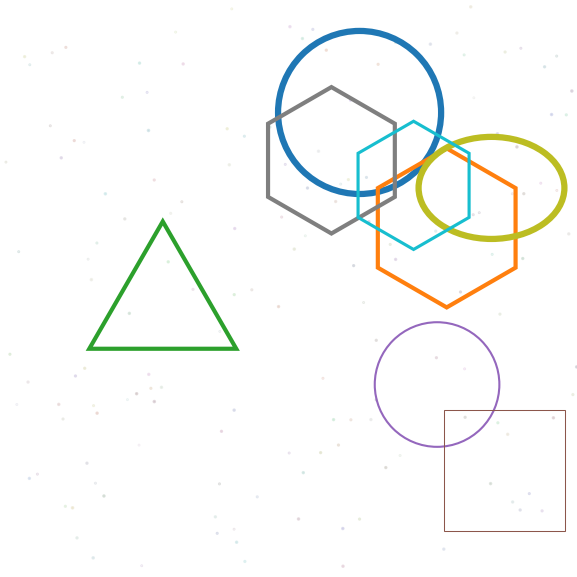[{"shape": "circle", "thickness": 3, "radius": 0.71, "center": [0.623, 0.804]}, {"shape": "hexagon", "thickness": 2, "radius": 0.69, "center": [0.774, 0.605]}, {"shape": "triangle", "thickness": 2, "radius": 0.73, "center": [0.282, 0.469]}, {"shape": "circle", "thickness": 1, "radius": 0.54, "center": [0.757, 0.333]}, {"shape": "square", "thickness": 0.5, "radius": 0.52, "center": [0.873, 0.185]}, {"shape": "hexagon", "thickness": 2, "radius": 0.63, "center": [0.574, 0.722]}, {"shape": "oval", "thickness": 3, "radius": 0.63, "center": [0.851, 0.674]}, {"shape": "hexagon", "thickness": 1.5, "radius": 0.56, "center": [0.716, 0.678]}]